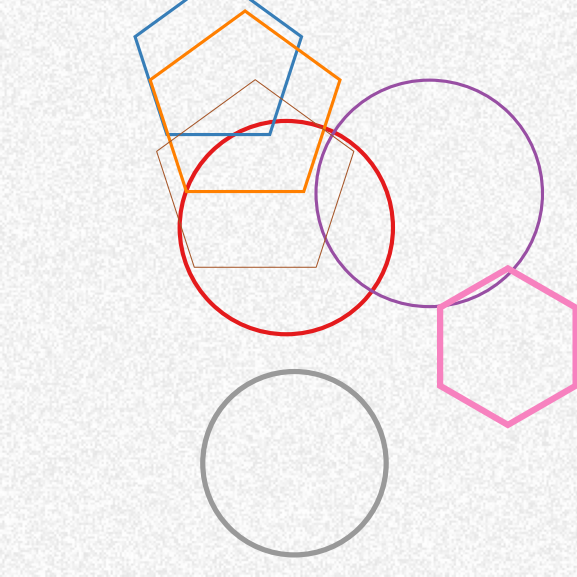[{"shape": "circle", "thickness": 2, "radius": 0.92, "center": [0.496, 0.605]}, {"shape": "pentagon", "thickness": 1.5, "radius": 0.76, "center": [0.378, 0.889]}, {"shape": "circle", "thickness": 1.5, "radius": 0.98, "center": [0.743, 0.664]}, {"shape": "pentagon", "thickness": 1.5, "radius": 0.86, "center": [0.424, 0.807]}, {"shape": "pentagon", "thickness": 0.5, "radius": 0.9, "center": [0.442, 0.682]}, {"shape": "hexagon", "thickness": 3, "radius": 0.68, "center": [0.879, 0.399]}, {"shape": "circle", "thickness": 2.5, "radius": 0.79, "center": [0.51, 0.197]}]